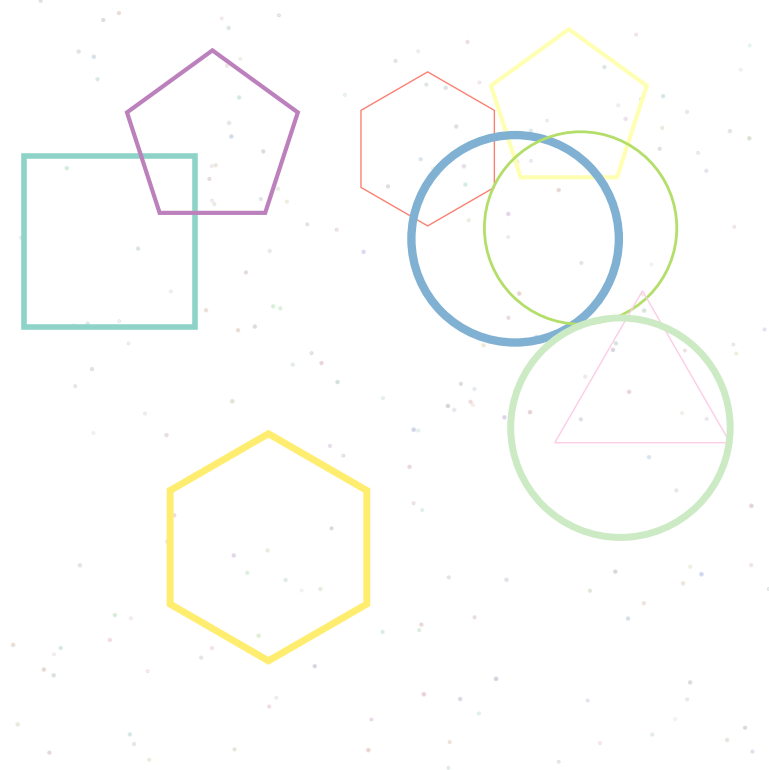[{"shape": "square", "thickness": 2, "radius": 0.55, "center": [0.142, 0.687]}, {"shape": "pentagon", "thickness": 1.5, "radius": 0.53, "center": [0.739, 0.856]}, {"shape": "hexagon", "thickness": 0.5, "radius": 0.5, "center": [0.555, 0.807]}, {"shape": "circle", "thickness": 3, "radius": 0.67, "center": [0.669, 0.69]}, {"shape": "circle", "thickness": 1, "radius": 0.62, "center": [0.754, 0.704]}, {"shape": "triangle", "thickness": 0.5, "radius": 0.66, "center": [0.834, 0.491]}, {"shape": "pentagon", "thickness": 1.5, "radius": 0.58, "center": [0.276, 0.818]}, {"shape": "circle", "thickness": 2.5, "radius": 0.71, "center": [0.806, 0.445]}, {"shape": "hexagon", "thickness": 2.5, "radius": 0.74, "center": [0.349, 0.289]}]